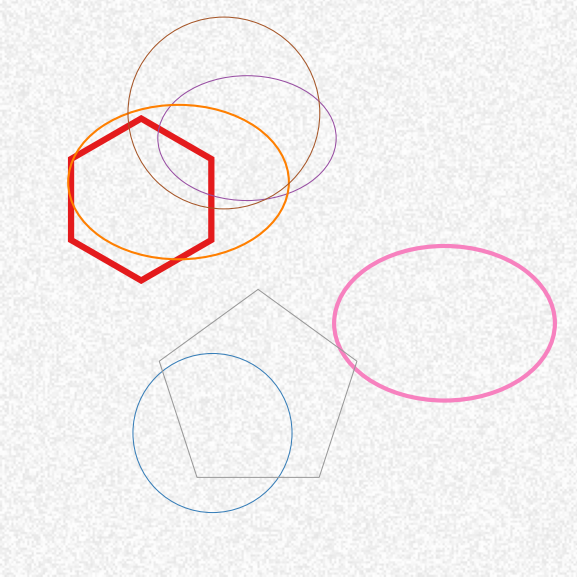[{"shape": "hexagon", "thickness": 3, "radius": 0.7, "center": [0.244, 0.654]}, {"shape": "circle", "thickness": 0.5, "radius": 0.69, "center": [0.368, 0.249]}, {"shape": "oval", "thickness": 0.5, "radius": 0.77, "center": [0.428, 0.76]}, {"shape": "oval", "thickness": 1, "radius": 0.96, "center": [0.309, 0.684]}, {"shape": "circle", "thickness": 0.5, "radius": 0.83, "center": [0.388, 0.803]}, {"shape": "oval", "thickness": 2, "radius": 0.96, "center": [0.77, 0.439]}, {"shape": "pentagon", "thickness": 0.5, "radius": 0.9, "center": [0.447, 0.318]}]